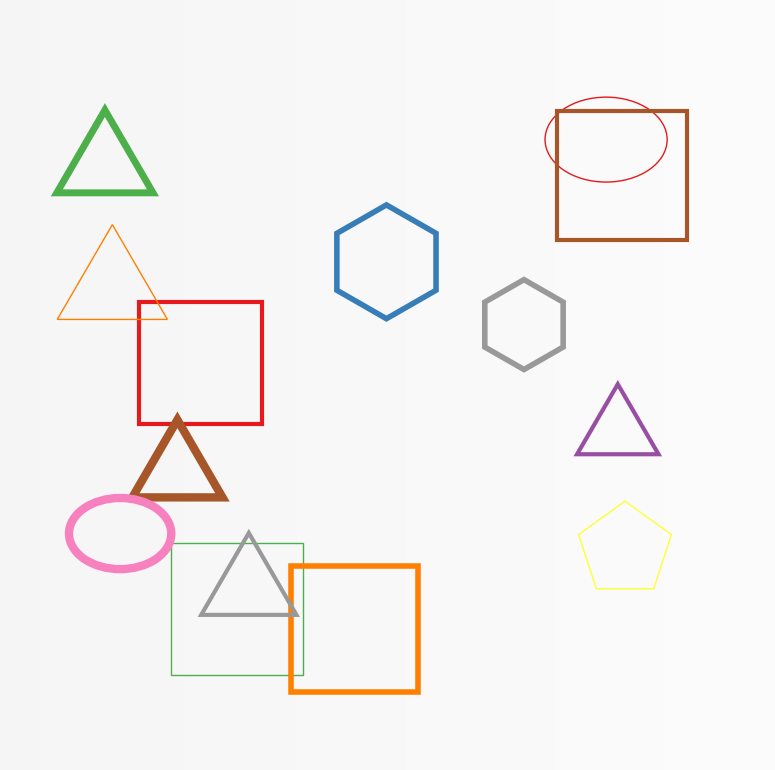[{"shape": "oval", "thickness": 0.5, "radius": 0.39, "center": [0.782, 0.819]}, {"shape": "square", "thickness": 1.5, "radius": 0.4, "center": [0.259, 0.529]}, {"shape": "hexagon", "thickness": 2, "radius": 0.37, "center": [0.499, 0.66]}, {"shape": "square", "thickness": 0.5, "radius": 0.43, "center": [0.306, 0.209]}, {"shape": "triangle", "thickness": 2.5, "radius": 0.36, "center": [0.135, 0.785]}, {"shape": "triangle", "thickness": 1.5, "radius": 0.3, "center": [0.797, 0.44]}, {"shape": "square", "thickness": 2, "radius": 0.41, "center": [0.457, 0.183]}, {"shape": "triangle", "thickness": 0.5, "radius": 0.41, "center": [0.145, 0.626]}, {"shape": "pentagon", "thickness": 0.5, "radius": 0.31, "center": [0.806, 0.286]}, {"shape": "square", "thickness": 1.5, "radius": 0.42, "center": [0.802, 0.772]}, {"shape": "triangle", "thickness": 3, "radius": 0.34, "center": [0.229, 0.388]}, {"shape": "oval", "thickness": 3, "radius": 0.33, "center": [0.155, 0.307]}, {"shape": "hexagon", "thickness": 2, "radius": 0.29, "center": [0.676, 0.578]}, {"shape": "triangle", "thickness": 1.5, "radius": 0.35, "center": [0.321, 0.237]}]